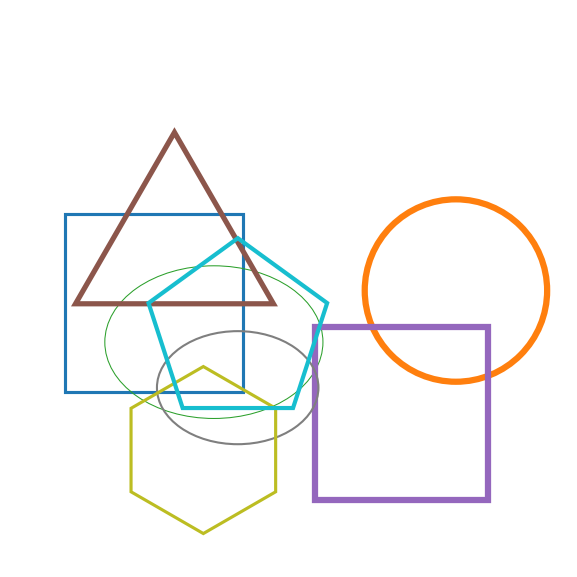[{"shape": "square", "thickness": 1.5, "radius": 0.77, "center": [0.266, 0.475]}, {"shape": "circle", "thickness": 3, "radius": 0.79, "center": [0.789, 0.496]}, {"shape": "oval", "thickness": 0.5, "radius": 0.94, "center": [0.37, 0.407]}, {"shape": "square", "thickness": 3, "radius": 0.75, "center": [0.695, 0.283]}, {"shape": "triangle", "thickness": 2.5, "radius": 0.99, "center": [0.302, 0.572]}, {"shape": "oval", "thickness": 1, "radius": 0.7, "center": [0.412, 0.328]}, {"shape": "hexagon", "thickness": 1.5, "radius": 0.72, "center": [0.352, 0.22]}, {"shape": "pentagon", "thickness": 2, "radius": 0.81, "center": [0.412, 0.424]}]